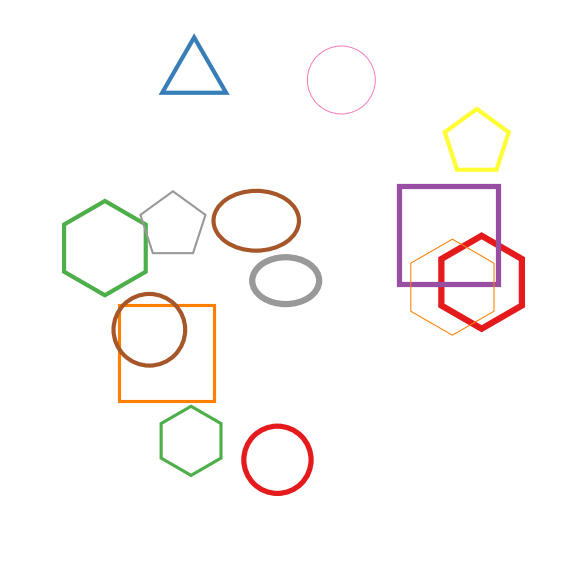[{"shape": "hexagon", "thickness": 3, "radius": 0.4, "center": [0.834, 0.51]}, {"shape": "circle", "thickness": 2.5, "radius": 0.29, "center": [0.48, 0.203]}, {"shape": "triangle", "thickness": 2, "radius": 0.32, "center": [0.336, 0.87]}, {"shape": "hexagon", "thickness": 1.5, "radius": 0.3, "center": [0.331, 0.236]}, {"shape": "hexagon", "thickness": 2, "radius": 0.41, "center": [0.182, 0.569]}, {"shape": "square", "thickness": 2.5, "radius": 0.43, "center": [0.776, 0.593]}, {"shape": "hexagon", "thickness": 0.5, "radius": 0.42, "center": [0.783, 0.502]}, {"shape": "square", "thickness": 1.5, "radius": 0.41, "center": [0.289, 0.388]}, {"shape": "pentagon", "thickness": 2, "radius": 0.29, "center": [0.826, 0.752]}, {"shape": "oval", "thickness": 2, "radius": 0.37, "center": [0.444, 0.617]}, {"shape": "circle", "thickness": 2, "radius": 0.31, "center": [0.259, 0.428]}, {"shape": "circle", "thickness": 0.5, "radius": 0.29, "center": [0.591, 0.861]}, {"shape": "pentagon", "thickness": 1, "radius": 0.3, "center": [0.299, 0.609]}, {"shape": "oval", "thickness": 3, "radius": 0.29, "center": [0.495, 0.513]}]